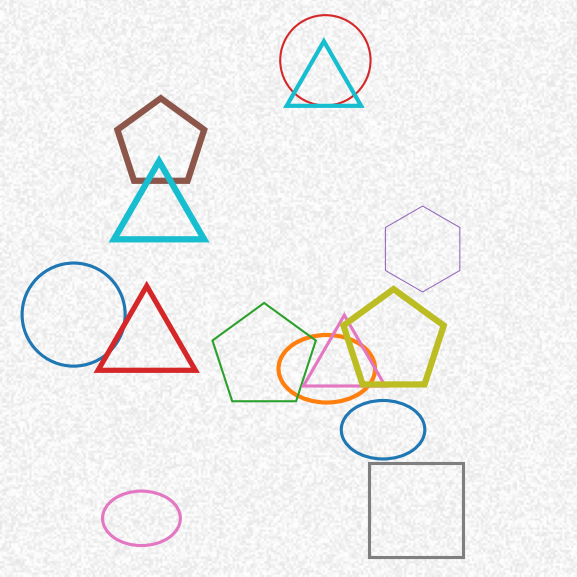[{"shape": "circle", "thickness": 1.5, "radius": 0.45, "center": [0.128, 0.454]}, {"shape": "oval", "thickness": 1.5, "radius": 0.36, "center": [0.663, 0.255]}, {"shape": "oval", "thickness": 2, "radius": 0.42, "center": [0.566, 0.361]}, {"shape": "pentagon", "thickness": 1, "radius": 0.47, "center": [0.457, 0.38]}, {"shape": "triangle", "thickness": 2.5, "radius": 0.49, "center": [0.254, 0.407]}, {"shape": "circle", "thickness": 1, "radius": 0.39, "center": [0.563, 0.895]}, {"shape": "hexagon", "thickness": 0.5, "radius": 0.37, "center": [0.732, 0.568]}, {"shape": "pentagon", "thickness": 3, "radius": 0.39, "center": [0.278, 0.75]}, {"shape": "oval", "thickness": 1.5, "radius": 0.34, "center": [0.245, 0.102]}, {"shape": "triangle", "thickness": 1.5, "radius": 0.41, "center": [0.596, 0.372]}, {"shape": "square", "thickness": 1.5, "radius": 0.41, "center": [0.721, 0.115]}, {"shape": "pentagon", "thickness": 3, "radius": 0.46, "center": [0.682, 0.407]}, {"shape": "triangle", "thickness": 2, "radius": 0.37, "center": [0.561, 0.853]}, {"shape": "triangle", "thickness": 3, "radius": 0.45, "center": [0.275, 0.63]}]